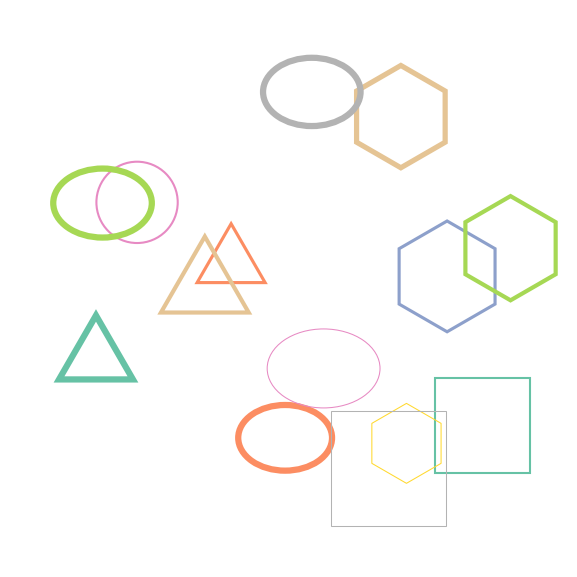[{"shape": "triangle", "thickness": 3, "radius": 0.37, "center": [0.166, 0.379]}, {"shape": "square", "thickness": 1, "radius": 0.41, "center": [0.836, 0.262]}, {"shape": "oval", "thickness": 3, "radius": 0.41, "center": [0.494, 0.241]}, {"shape": "triangle", "thickness": 1.5, "radius": 0.34, "center": [0.4, 0.544]}, {"shape": "hexagon", "thickness": 1.5, "radius": 0.48, "center": [0.774, 0.521]}, {"shape": "oval", "thickness": 0.5, "radius": 0.49, "center": [0.56, 0.361]}, {"shape": "circle", "thickness": 1, "radius": 0.35, "center": [0.237, 0.649]}, {"shape": "oval", "thickness": 3, "radius": 0.43, "center": [0.178, 0.648]}, {"shape": "hexagon", "thickness": 2, "radius": 0.45, "center": [0.884, 0.569]}, {"shape": "hexagon", "thickness": 0.5, "radius": 0.35, "center": [0.704, 0.231]}, {"shape": "hexagon", "thickness": 2.5, "radius": 0.44, "center": [0.694, 0.797]}, {"shape": "triangle", "thickness": 2, "radius": 0.44, "center": [0.355, 0.502]}, {"shape": "oval", "thickness": 3, "radius": 0.42, "center": [0.54, 0.84]}, {"shape": "square", "thickness": 0.5, "radius": 0.5, "center": [0.673, 0.188]}]